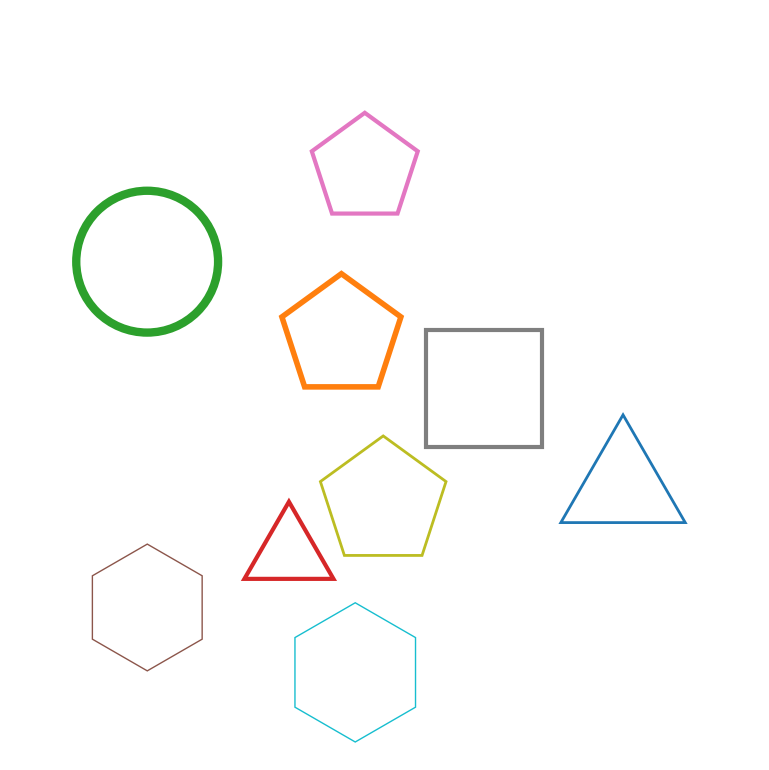[{"shape": "triangle", "thickness": 1, "radius": 0.47, "center": [0.809, 0.368]}, {"shape": "pentagon", "thickness": 2, "radius": 0.41, "center": [0.443, 0.563]}, {"shape": "circle", "thickness": 3, "radius": 0.46, "center": [0.191, 0.66]}, {"shape": "triangle", "thickness": 1.5, "radius": 0.33, "center": [0.375, 0.282]}, {"shape": "hexagon", "thickness": 0.5, "radius": 0.41, "center": [0.191, 0.211]}, {"shape": "pentagon", "thickness": 1.5, "radius": 0.36, "center": [0.474, 0.781]}, {"shape": "square", "thickness": 1.5, "radius": 0.38, "center": [0.629, 0.495]}, {"shape": "pentagon", "thickness": 1, "radius": 0.43, "center": [0.498, 0.348]}, {"shape": "hexagon", "thickness": 0.5, "radius": 0.45, "center": [0.461, 0.127]}]